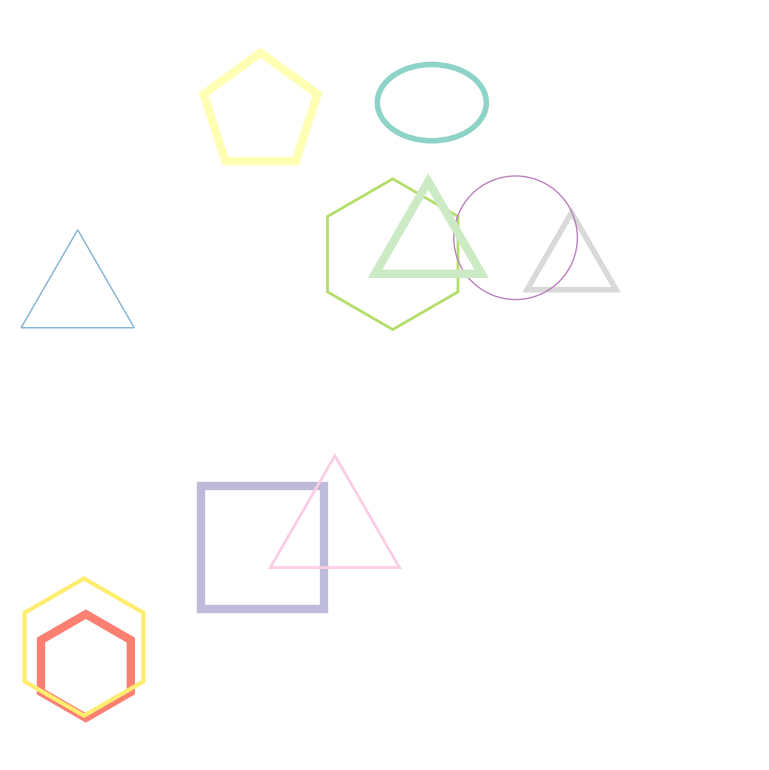[{"shape": "oval", "thickness": 2, "radius": 0.35, "center": [0.561, 0.867]}, {"shape": "pentagon", "thickness": 3, "radius": 0.39, "center": [0.338, 0.854]}, {"shape": "square", "thickness": 3, "radius": 0.4, "center": [0.341, 0.289]}, {"shape": "hexagon", "thickness": 3, "radius": 0.34, "center": [0.112, 0.135]}, {"shape": "triangle", "thickness": 0.5, "radius": 0.42, "center": [0.101, 0.617]}, {"shape": "hexagon", "thickness": 1, "radius": 0.49, "center": [0.51, 0.67]}, {"shape": "triangle", "thickness": 1, "radius": 0.48, "center": [0.435, 0.311]}, {"shape": "triangle", "thickness": 2, "radius": 0.33, "center": [0.742, 0.657]}, {"shape": "circle", "thickness": 0.5, "radius": 0.4, "center": [0.67, 0.691]}, {"shape": "triangle", "thickness": 3, "radius": 0.4, "center": [0.556, 0.684]}, {"shape": "hexagon", "thickness": 1.5, "radius": 0.45, "center": [0.109, 0.16]}]